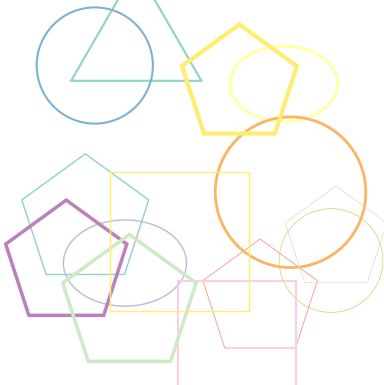[{"shape": "pentagon", "thickness": 1, "radius": 0.87, "center": [0.222, 0.427]}, {"shape": "triangle", "thickness": 1.5, "radius": 0.98, "center": [0.354, 0.888]}, {"shape": "oval", "thickness": 2.5, "radius": 0.7, "center": [0.737, 0.782]}, {"shape": "oval", "thickness": 1, "radius": 0.8, "center": [0.325, 0.317]}, {"shape": "pentagon", "thickness": 0.5, "radius": 0.78, "center": [0.676, 0.223]}, {"shape": "circle", "thickness": 1.5, "radius": 0.75, "center": [0.246, 0.83]}, {"shape": "circle", "thickness": 2, "radius": 0.98, "center": [0.755, 0.501]}, {"shape": "circle", "thickness": 0.5, "radius": 0.67, "center": [0.86, 0.323]}, {"shape": "square", "thickness": 1.5, "radius": 0.77, "center": [0.615, 0.116]}, {"shape": "pentagon", "thickness": 0.5, "radius": 0.69, "center": [0.873, 0.378]}, {"shape": "pentagon", "thickness": 2.5, "radius": 0.83, "center": [0.172, 0.315]}, {"shape": "pentagon", "thickness": 2.5, "radius": 0.91, "center": [0.336, 0.209]}, {"shape": "square", "thickness": 1, "radius": 0.9, "center": [0.467, 0.373]}, {"shape": "pentagon", "thickness": 3, "radius": 0.78, "center": [0.622, 0.78]}]